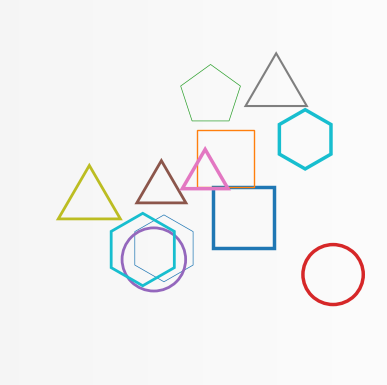[{"shape": "hexagon", "thickness": 0.5, "radius": 0.43, "center": [0.423, 0.355]}, {"shape": "square", "thickness": 2.5, "radius": 0.4, "center": [0.628, 0.434]}, {"shape": "square", "thickness": 1, "radius": 0.37, "center": [0.582, 0.589]}, {"shape": "pentagon", "thickness": 0.5, "radius": 0.41, "center": [0.543, 0.752]}, {"shape": "circle", "thickness": 2.5, "radius": 0.39, "center": [0.86, 0.287]}, {"shape": "circle", "thickness": 2, "radius": 0.41, "center": [0.397, 0.326]}, {"shape": "triangle", "thickness": 2, "radius": 0.37, "center": [0.416, 0.51]}, {"shape": "triangle", "thickness": 2.5, "radius": 0.34, "center": [0.529, 0.544]}, {"shape": "triangle", "thickness": 1.5, "radius": 0.46, "center": [0.713, 0.77]}, {"shape": "triangle", "thickness": 2, "radius": 0.46, "center": [0.231, 0.478]}, {"shape": "hexagon", "thickness": 2, "radius": 0.47, "center": [0.368, 0.352]}, {"shape": "hexagon", "thickness": 2.5, "radius": 0.38, "center": [0.788, 0.638]}]